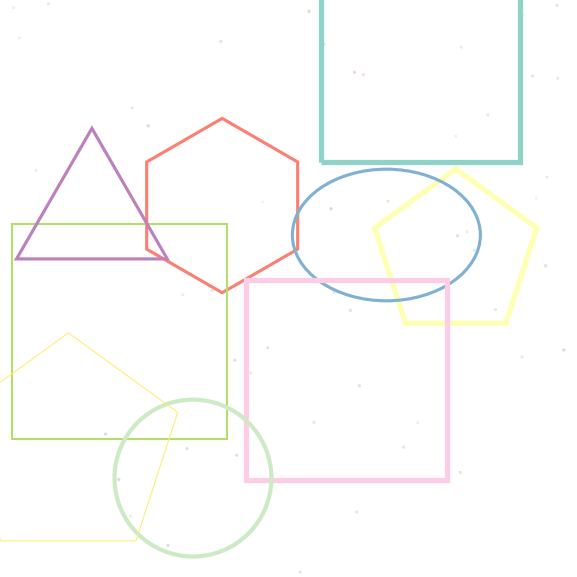[{"shape": "square", "thickness": 2.5, "radius": 0.86, "center": [0.728, 0.89]}, {"shape": "pentagon", "thickness": 2.5, "radius": 0.74, "center": [0.789, 0.559]}, {"shape": "hexagon", "thickness": 1.5, "radius": 0.75, "center": [0.385, 0.643]}, {"shape": "oval", "thickness": 1.5, "radius": 0.81, "center": [0.669, 0.592]}, {"shape": "square", "thickness": 1, "radius": 0.93, "center": [0.206, 0.425]}, {"shape": "square", "thickness": 2.5, "radius": 0.87, "center": [0.6, 0.341]}, {"shape": "triangle", "thickness": 1.5, "radius": 0.75, "center": [0.159, 0.626]}, {"shape": "circle", "thickness": 2, "radius": 0.68, "center": [0.334, 0.171]}, {"shape": "pentagon", "thickness": 0.5, "radius": 1.0, "center": [0.118, 0.224]}]